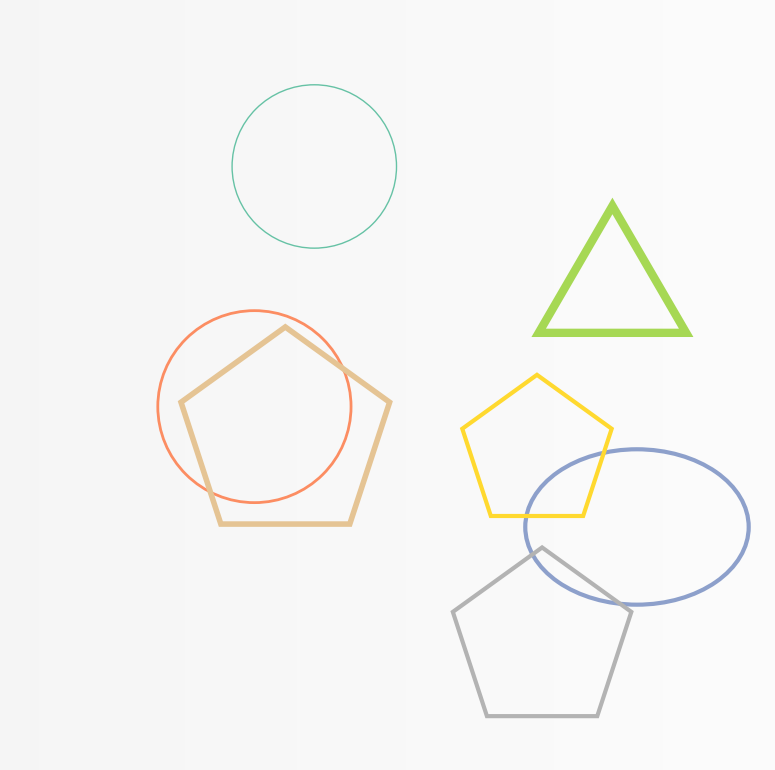[{"shape": "circle", "thickness": 0.5, "radius": 0.53, "center": [0.406, 0.784]}, {"shape": "circle", "thickness": 1, "radius": 0.62, "center": [0.328, 0.472]}, {"shape": "oval", "thickness": 1.5, "radius": 0.72, "center": [0.822, 0.316]}, {"shape": "triangle", "thickness": 3, "radius": 0.55, "center": [0.79, 0.623]}, {"shape": "pentagon", "thickness": 1.5, "radius": 0.51, "center": [0.693, 0.412]}, {"shape": "pentagon", "thickness": 2, "radius": 0.71, "center": [0.368, 0.434]}, {"shape": "pentagon", "thickness": 1.5, "radius": 0.61, "center": [0.699, 0.168]}]